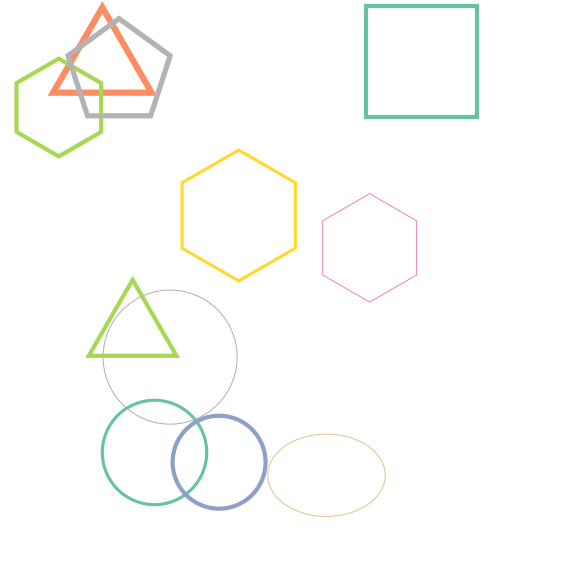[{"shape": "square", "thickness": 2, "radius": 0.48, "center": [0.73, 0.893]}, {"shape": "circle", "thickness": 1.5, "radius": 0.45, "center": [0.268, 0.216]}, {"shape": "triangle", "thickness": 3, "radius": 0.49, "center": [0.177, 0.888]}, {"shape": "circle", "thickness": 2, "radius": 0.4, "center": [0.379, 0.199]}, {"shape": "hexagon", "thickness": 0.5, "radius": 0.47, "center": [0.64, 0.57]}, {"shape": "triangle", "thickness": 2, "radius": 0.44, "center": [0.23, 0.427]}, {"shape": "hexagon", "thickness": 2, "radius": 0.42, "center": [0.102, 0.813]}, {"shape": "hexagon", "thickness": 1.5, "radius": 0.57, "center": [0.413, 0.626]}, {"shape": "oval", "thickness": 0.5, "radius": 0.51, "center": [0.565, 0.176]}, {"shape": "pentagon", "thickness": 2.5, "radius": 0.47, "center": [0.206, 0.874]}, {"shape": "circle", "thickness": 0.5, "radius": 0.58, "center": [0.295, 0.381]}]